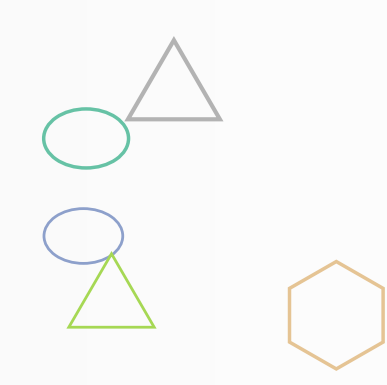[{"shape": "oval", "thickness": 2.5, "radius": 0.55, "center": [0.222, 0.64]}, {"shape": "oval", "thickness": 2, "radius": 0.51, "center": [0.215, 0.387]}, {"shape": "triangle", "thickness": 2, "radius": 0.64, "center": [0.288, 0.214]}, {"shape": "hexagon", "thickness": 2.5, "radius": 0.7, "center": [0.868, 0.181]}, {"shape": "triangle", "thickness": 3, "radius": 0.69, "center": [0.449, 0.759]}]